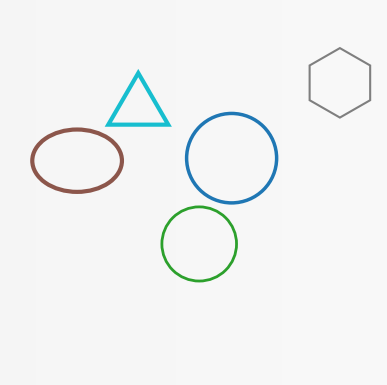[{"shape": "circle", "thickness": 2.5, "radius": 0.58, "center": [0.598, 0.589]}, {"shape": "circle", "thickness": 2, "radius": 0.48, "center": [0.514, 0.366]}, {"shape": "oval", "thickness": 3, "radius": 0.58, "center": [0.199, 0.583]}, {"shape": "hexagon", "thickness": 1.5, "radius": 0.45, "center": [0.877, 0.785]}, {"shape": "triangle", "thickness": 3, "radius": 0.45, "center": [0.357, 0.721]}]